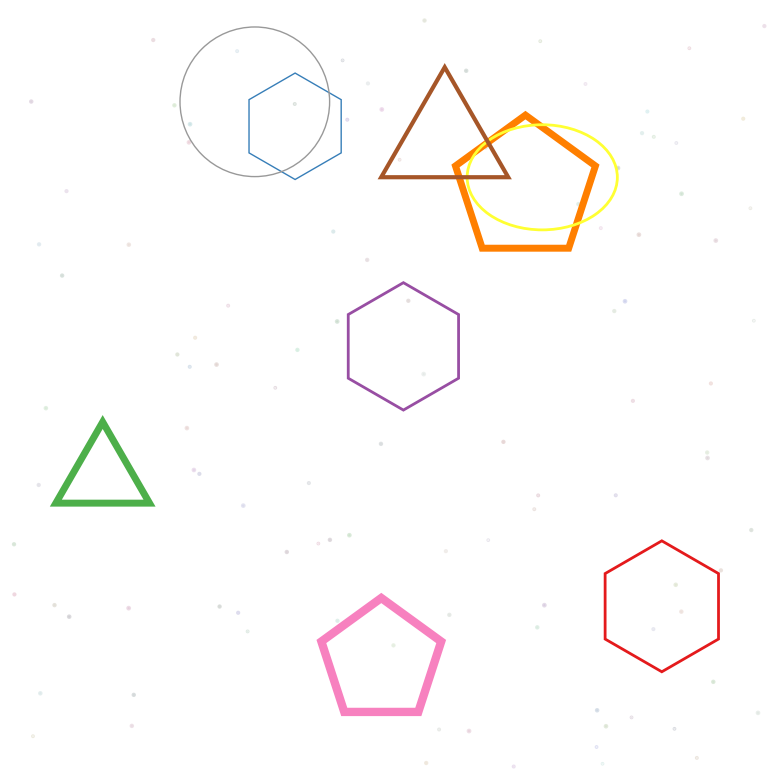[{"shape": "hexagon", "thickness": 1, "radius": 0.43, "center": [0.86, 0.213]}, {"shape": "hexagon", "thickness": 0.5, "radius": 0.35, "center": [0.383, 0.836]}, {"shape": "triangle", "thickness": 2.5, "radius": 0.35, "center": [0.133, 0.382]}, {"shape": "hexagon", "thickness": 1, "radius": 0.41, "center": [0.524, 0.55]}, {"shape": "pentagon", "thickness": 2.5, "radius": 0.48, "center": [0.682, 0.755]}, {"shape": "oval", "thickness": 1, "radius": 0.49, "center": [0.704, 0.77]}, {"shape": "triangle", "thickness": 1.5, "radius": 0.48, "center": [0.578, 0.817]}, {"shape": "pentagon", "thickness": 3, "radius": 0.41, "center": [0.495, 0.142]}, {"shape": "circle", "thickness": 0.5, "radius": 0.49, "center": [0.331, 0.868]}]